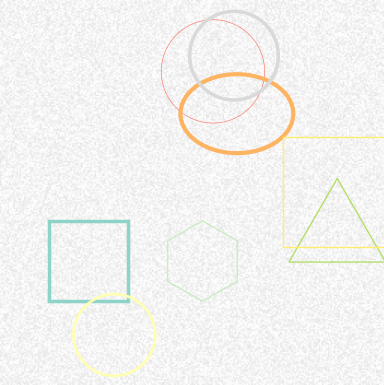[{"shape": "square", "thickness": 2.5, "radius": 0.51, "center": [0.231, 0.322]}, {"shape": "circle", "thickness": 2, "radius": 0.53, "center": [0.297, 0.13]}, {"shape": "circle", "thickness": 0.5, "radius": 0.67, "center": [0.553, 0.815]}, {"shape": "oval", "thickness": 3, "radius": 0.73, "center": [0.615, 0.705]}, {"shape": "triangle", "thickness": 1, "radius": 0.72, "center": [0.876, 0.392]}, {"shape": "circle", "thickness": 2.5, "radius": 0.58, "center": [0.608, 0.855]}, {"shape": "hexagon", "thickness": 1, "radius": 0.52, "center": [0.526, 0.322]}, {"shape": "square", "thickness": 1, "radius": 0.72, "center": [0.879, 0.502]}]